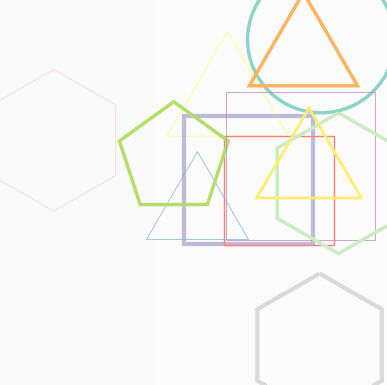[{"shape": "circle", "thickness": 2.5, "radius": 0.95, "center": [0.829, 0.897]}, {"shape": "triangle", "thickness": 1, "radius": 0.91, "center": [0.587, 0.737]}, {"shape": "square", "thickness": 3, "radius": 0.83, "center": [0.641, 0.533]}, {"shape": "square", "thickness": 1, "radius": 0.71, "center": [0.72, 0.505]}, {"shape": "triangle", "thickness": 0.5, "radius": 0.76, "center": [0.51, 0.454]}, {"shape": "triangle", "thickness": 2.5, "radius": 0.81, "center": [0.783, 0.858]}, {"shape": "pentagon", "thickness": 2.5, "radius": 0.74, "center": [0.449, 0.588]}, {"shape": "hexagon", "thickness": 0.5, "radius": 0.92, "center": [0.139, 0.636]}, {"shape": "hexagon", "thickness": 3, "radius": 0.93, "center": [0.825, 0.104]}, {"shape": "square", "thickness": 0.5, "radius": 0.96, "center": [0.775, 0.57]}, {"shape": "hexagon", "thickness": 2.5, "radius": 0.91, "center": [0.874, 0.524]}, {"shape": "triangle", "thickness": 2, "radius": 0.78, "center": [0.797, 0.564]}]